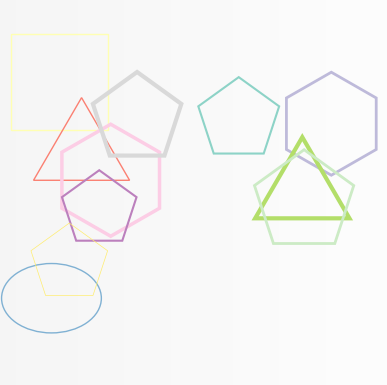[{"shape": "pentagon", "thickness": 1.5, "radius": 0.55, "center": [0.616, 0.69]}, {"shape": "square", "thickness": 1, "radius": 0.63, "center": [0.153, 0.787]}, {"shape": "hexagon", "thickness": 2, "radius": 0.67, "center": [0.855, 0.679]}, {"shape": "triangle", "thickness": 1, "radius": 0.72, "center": [0.21, 0.603]}, {"shape": "oval", "thickness": 1, "radius": 0.64, "center": [0.133, 0.225]}, {"shape": "triangle", "thickness": 3, "radius": 0.7, "center": [0.78, 0.503]}, {"shape": "hexagon", "thickness": 2.5, "radius": 0.73, "center": [0.286, 0.532]}, {"shape": "pentagon", "thickness": 3, "radius": 0.6, "center": [0.354, 0.693]}, {"shape": "pentagon", "thickness": 1.5, "radius": 0.51, "center": [0.256, 0.457]}, {"shape": "pentagon", "thickness": 2, "radius": 0.67, "center": [0.785, 0.476]}, {"shape": "pentagon", "thickness": 0.5, "radius": 0.52, "center": [0.179, 0.317]}]